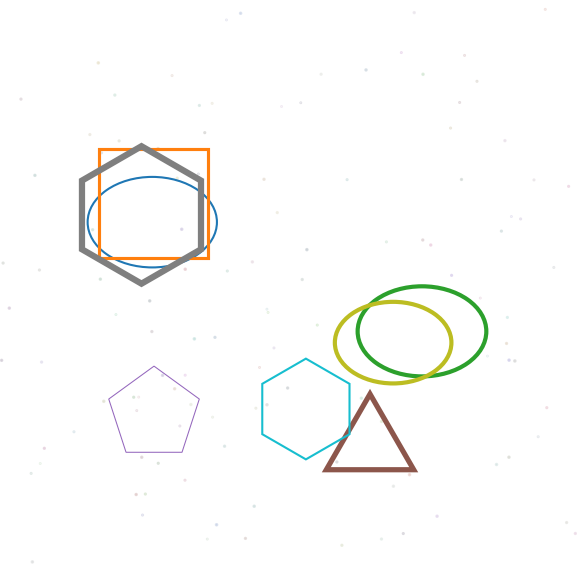[{"shape": "oval", "thickness": 1, "radius": 0.56, "center": [0.264, 0.614]}, {"shape": "square", "thickness": 1.5, "radius": 0.47, "center": [0.266, 0.647]}, {"shape": "oval", "thickness": 2, "radius": 0.56, "center": [0.731, 0.425]}, {"shape": "pentagon", "thickness": 0.5, "radius": 0.41, "center": [0.267, 0.283]}, {"shape": "triangle", "thickness": 2.5, "radius": 0.44, "center": [0.641, 0.229]}, {"shape": "hexagon", "thickness": 3, "radius": 0.59, "center": [0.245, 0.627]}, {"shape": "oval", "thickness": 2, "radius": 0.5, "center": [0.681, 0.406]}, {"shape": "hexagon", "thickness": 1, "radius": 0.44, "center": [0.53, 0.291]}]